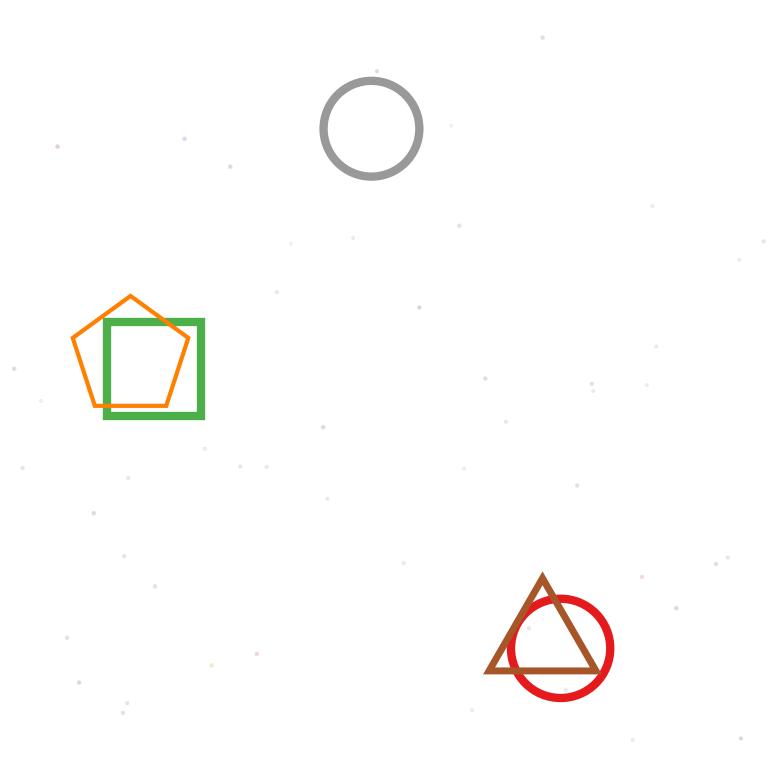[{"shape": "circle", "thickness": 3, "radius": 0.32, "center": [0.728, 0.158]}, {"shape": "square", "thickness": 3, "radius": 0.3, "center": [0.2, 0.521]}, {"shape": "pentagon", "thickness": 1.5, "radius": 0.39, "center": [0.17, 0.537]}, {"shape": "triangle", "thickness": 2.5, "radius": 0.4, "center": [0.705, 0.169]}, {"shape": "circle", "thickness": 3, "radius": 0.31, "center": [0.482, 0.833]}]